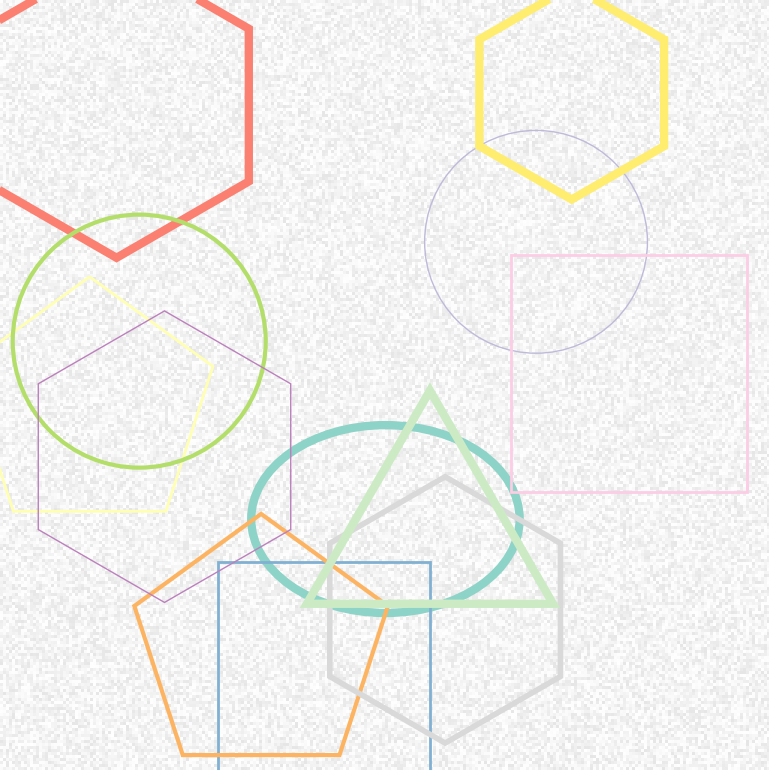[{"shape": "oval", "thickness": 3, "radius": 0.87, "center": [0.501, 0.326]}, {"shape": "pentagon", "thickness": 1, "radius": 0.84, "center": [0.116, 0.472]}, {"shape": "circle", "thickness": 0.5, "radius": 0.72, "center": [0.696, 0.686]}, {"shape": "hexagon", "thickness": 3, "radius": 0.99, "center": [0.151, 0.864]}, {"shape": "square", "thickness": 1, "radius": 0.69, "center": [0.421, 0.133]}, {"shape": "pentagon", "thickness": 1.5, "radius": 0.87, "center": [0.339, 0.159]}, {"shape": "circle", "thickness": 1.5, "radius": 0.82, "center": [0.181, 0.557]}, {"shape": "square", "thickness": 1, "radius": 0.77, "center": [0.817, 0.515]}, {"shape": "hexagon", "thickness": 2, "radius": 0.86, "center": [0.578, 0.208]}, {"shape": "hexagon", "thickness": 0.5, "radius": 0.95, "center": [0.214, 0.407]}, {"shape": "triangle", "thickness": 3, "radius": 0.92, "center": [0.558, 0.308]}, {"shape": "hexagon", "thickness": 3, "radius": 0.69, "center": [0.742, 0.88]}]